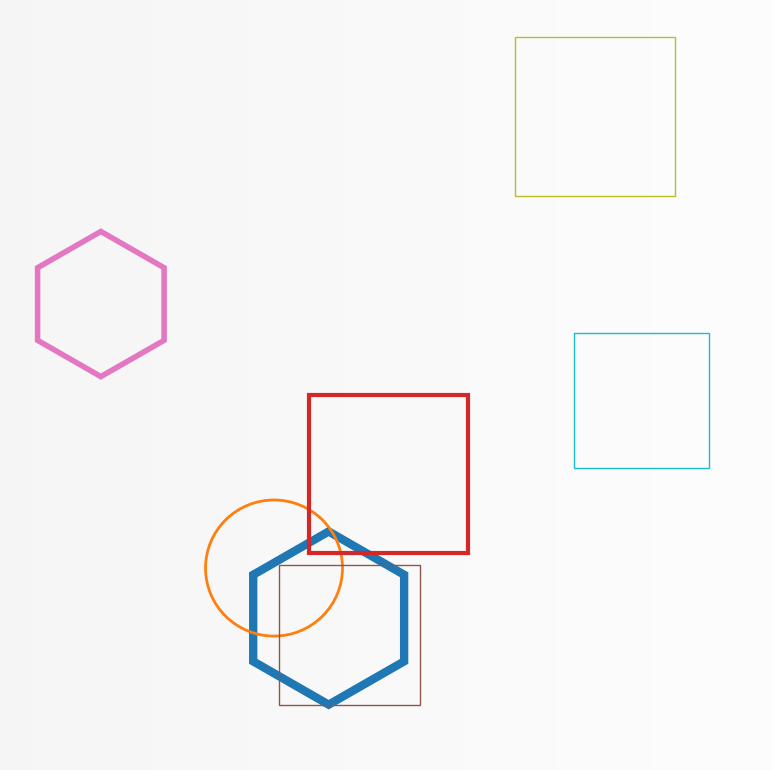[{"shape": "hexagon", "thickness": 3, "radius": 0.56, "center": [0.424, 0.197]}, {"shape": "circle", "thickness": 1, "radius": 0.44, "center": [0.354, 0.262]}, {"shape": "square", "thickness": 1.5, "radius": 0.51, "center": [0.501, 0.385]}, {"shape": "square", "thickness": 0.5, "radius": 0.45, "center": [0.451, 0.175]}, {"shape": "hexagon", "thickness": 2, "radius": 0.47, "center": [0.13, 0.605]}, {"shape": "square", "thickness": 0.5, "radius": 0.52, "center": [0.768, 0.849]}, {"shape": "square", "thickness": 0.5, "radius": 0.44, "center": [0.828, 0.48]}]